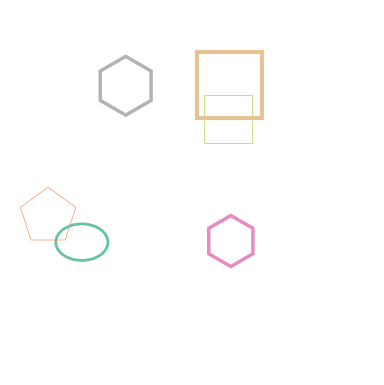[{"shape": "oval", "thickness": 2, "radius": 0.34, "center": [0.213, 0.371]}, {"shape": "pentagon", "thickness": 0.5, "radius": 0.38, "center": [0.125, 0.438]}, {"shape": "hexagon", "thickness": 2.5, "radius": 0.33, "center": [0.6, 0.374]}, {"shape": "square", "thickness": 0.5, "radius": 0.31, "center": [0.591, 0.691]}, {"shape": "square", "thickness": 3, "radius": 0.43, "center": [0.596, 0.779]}, {"shape": "hexagon", "thickness": 2.5, "radius": 0.38, "center": [0.326, 0.777]}]